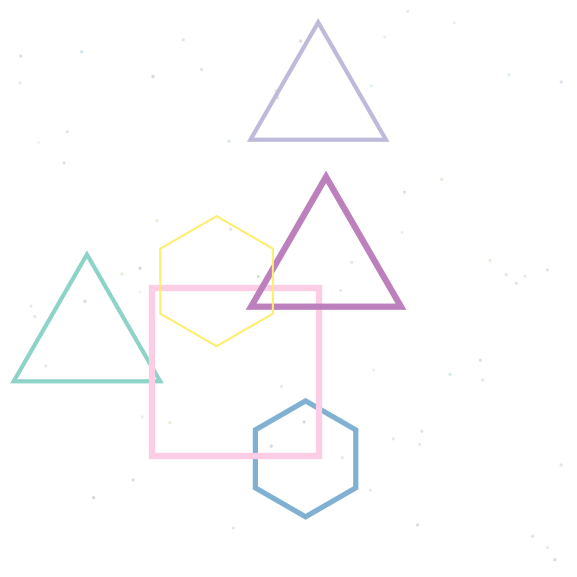[{"shape": "triangle", "thickness": 2, "radius": 0.73, "center": [0.151, 0.412]}, {"shape": "triangle", "thickness": 2, "radius": 0.68, "center": [0.551, 0.825]}, {"shape": "hexagon", "thickness": 2.5, "radius": 0.5, "center": [0.529, 0.205]}, {"shape": "square", "thickness": 3, "radius": 0.72, "center": [0.408, 0.355]}, {"shape": "triangle", "thickness": 3, "radius": 0.75, "center": [0.565, 0.543]}, {"shape": "hexagon", "thickness": 1, "radius": 0.56, "center": [0.375, 0.512]}]